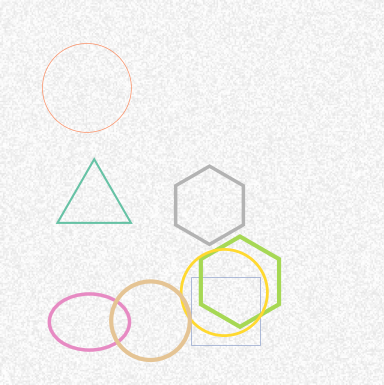[{"shape": "triangle", "thickness": 1.5, "radius": 0.55, "center": [0.245, 0.476]}, {"shape": "circle", "thickness": 0.5, "radius": 0.58, "center": [0.226, 0.772]}, {"shape": "square", "thickness": 0.5, "radius": 0.45, "center": [0.586, 0.193]}, {"shape": "oval", "thickness": 2.5, "radius": 0.52, "center": [0.232, 0.164]}, {"shape": "hexagon", "thickness": 3, "radius": 0.59, "center": [0.623, 0.268]}, {"shape": "circle", "thickness": 2, "radius": 0.56, "center": [0.583, 0.24]}, {"shape": "circle", "thickness": 3, "radius": 0.51, "center": [0.391, 0.167]}, {"shape": "hexagon", "thickness": 2.5, "radius": 0.51, "center": [0.544, 0.467]}]